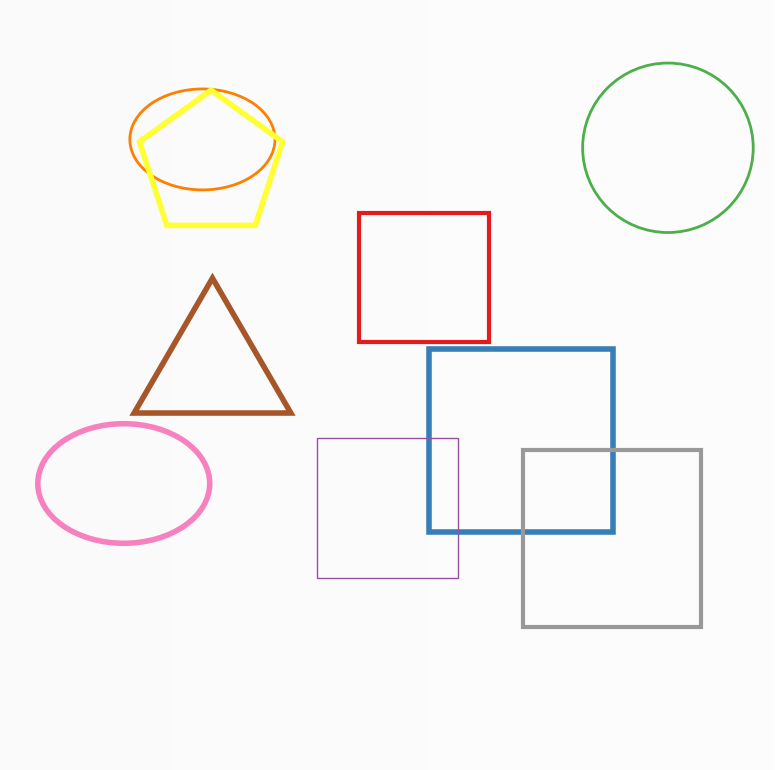[{"shape": "square", "thickness": 1.5, "radius": 0.42, "center": [0.548, 0.639]}, {"shape": "square", "thickness": 2, "radius": 0.59, "center": [0.672, 0.428]}, {"shape": "circle", "thickness": 1, "radius": 0.55, "center": [0.862, 0.808]}, {"shape": "square", "thickness": 0.5, "radius": 0.46, "center": [0.5, 0.34]}, {"shape": "oval", "thickness": 1, "radius": 0.47, "center": [0.261, 0.819]}, {"shape": "pentagon", "thickness": 2, "radius": 0.49, "center": [0.272, 0.786]}, {"shape": "triangle", "thickness": 2, "radius": 0.58, "center": [0.274, 0.522]}, {"shape": "oval", "thickness": 2, "radius": 0.55, "center": [0.16, 0.372]}, {"shape": "square", "thickness": 1.5, "radius": 0.57, "center": [0.79, 0.301]}]